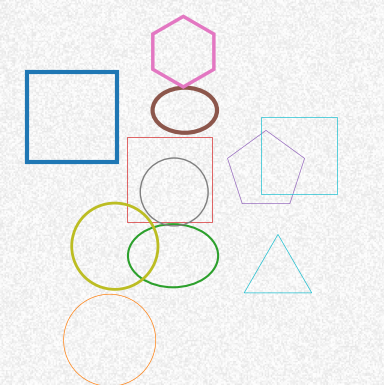[{"shape": "square", "thickness": 3, "radius": 0.59, "center": [0.188, 0.696]}, {"shape": "circle", "thickness": 0.5, "radius": 0.6, "center": [0.285, 0.116]}, {"shape": "oval", "thickness": 1.5, "radius": 0.59, "center": [0.449, 0.336]}, {"shape": "square", "thickness": 0.5, "radius": 0.56, "center": [0.44, 0.534]}, {"shape": "pentagon", "thickness": 0.5, "radius": 0.53, "center": [0.691, 0.556]}, {"shape": "oval", "thickness": 3, "radius": 0.42, "center": [0.48, 0.714]}, {"shape": "hexagon", "thickness": 2.5, "radius": 0.46, "center": [0.476, 0.866]}, {"shape": "circle", "thickness": 1, "radius": 0.44, "center": [0.452, 0.501]}, {"shape": "circle", "thickness": 2, "radius": 0.56, "center": [0.298, 0.36]}, {"shape": "square", "thickness": 0.5, "radius": 0.5, "center": [0.777, 0.597]}, {"shape": "triangle", "thickness": 0.5, "radius": 0.51, "center": [0.722, 0.29]}]